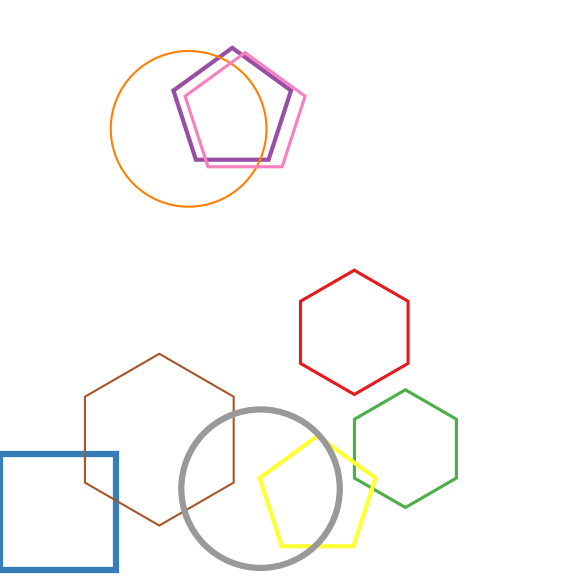[{"shape": "hexagon", "thickness": 1.5, "radius": 0.54, "center": [0.614, 0.424]}, {"shape": "square", "thickness": 3, "radius": 0.5, "center": [0.1, 0.112]}, {"shape": "hexagon", "thickness": 1.5, "radius": 0.51, "center": [0.702, 0.222]}, {"shape": "pentagon", "thickness": 2, "radius": 0.54, "center": [0.402, 0.809]}, {"shape": "circle", "thickness": 1, "radius": 0.67, "center": [0.327, 0.776]}, {"shape": "pentagon", "thickness": 2, "radius": 0.53, "center": [0.55, 0.139]}, {"shape": "hexagon", "thickness": 1, "radius": 0.74, "center": [0.276, 0.238]}, {"shape": "pentagon", "thickness": 1.5, "radius": 0.55, "center": [0.424, 0.799]}, {"shape": "circle", "thickness": 3, "radius": 0.69, "center": [0.451, 0.153]}]